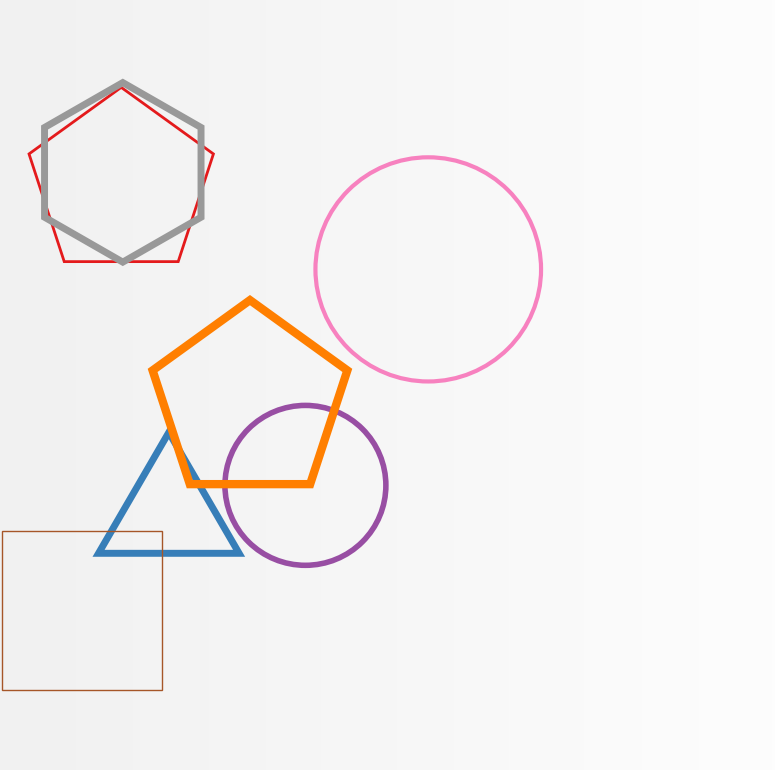[{"shape": "pentagon", "thickness": 1, "radius": 0.63, "center": [0.156, 0.761]}, {"shape": "triangle", "thickness": 2.5, "radius": 0.52, "center": [0.218, 0.334]}, {"shape": "circle", "thickness": 2, "radius": 0.52, "center": [0.394, 0.37]}, {"shape": "pentagon", "thickness": 3, "radius": 0.66, "center": [0.323, 0.478]}, {"shape": "square", "thickness": 0.5, "radius": 0.51, "center": [0.106, 0.207]}, {"shape": "circle", "thickness": 1.5, "radius": 0.73, "center": [0.553, 0.65]}, {"shape": "hexagon", "thickness": 2.5, "radius": 0.58, "center": [0.158, 0.776]}]